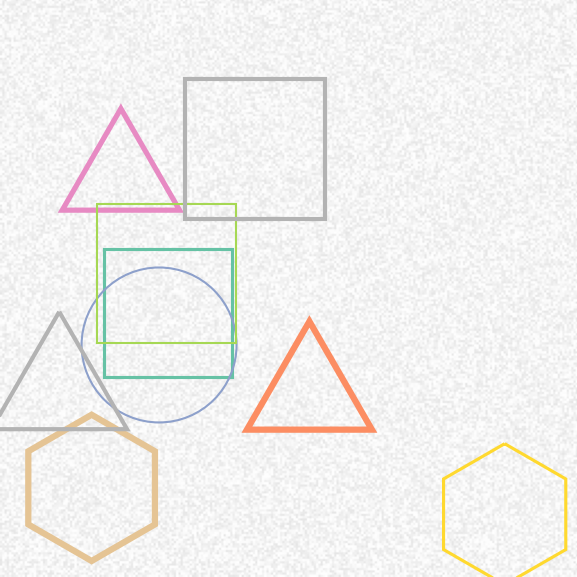[{"shape": "square", "thickness": 1.5, "radius": 0.55, "center": [0.291, 0.458]}, {"shape": "triangle", "thickness": 3, "radius": 0.62, "center": [0.536, 0.318]}, {"shape": "circle", "thickness": 1, "radius": 0.67, "center": [0.275, 0.402]}, {"shape": "triangle", "thickness": 2.5, "radius": 0.59, "center": [0.209, 0.694]}, {"shape": "square", "thickness": 1, "radius": 0.6, "center": [0.289, 0.526]}, {"shape": "hexagon", "thickness": 1.5, "radius": 0.61, "center": [0.874, 0.109]}, {"shape": "hexagon", "thickness": 3, "radius": 0.63, "center": [0.159, 0.154]}, {"shape": "triangle", "thickness": 2, "radius": 0.68, "center": [0.103, 0.324]}, {"shape": "square", "thickness": 2, "radius": 0.61, "center": [0.442, 0.74]}]